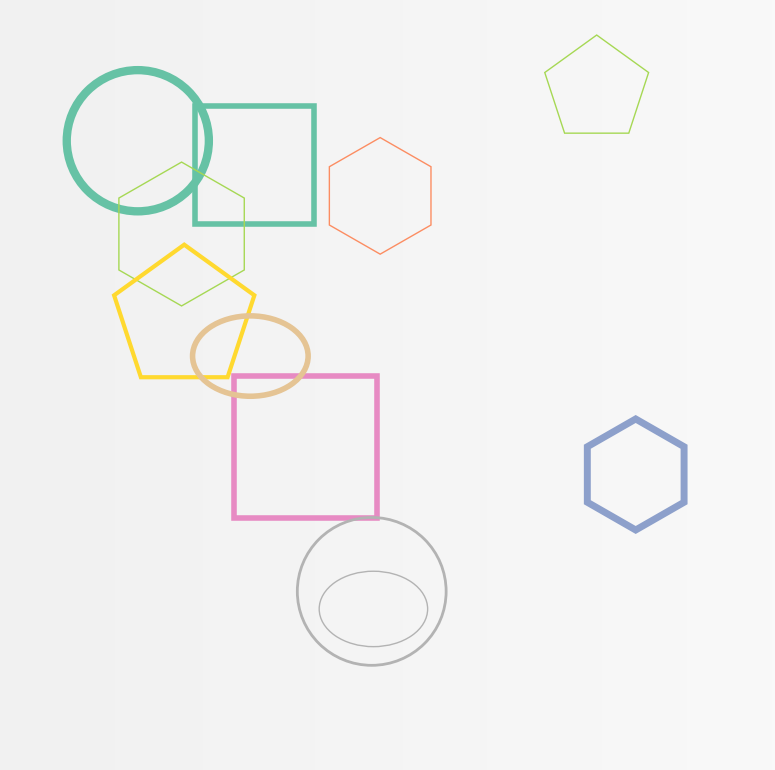[{"shape": "circle", "thickness": 3, "radius": 0.46, "center": [0.178, 0.817]}, {"shape": "square", "thickness": 2, "radius": 0.38, "center": [0.329, 0.786]}, {"shape": "hexagon", "thickness": 0.5, "radius": 0.38, "center": [0.491, 0.746]}, {"shape": "hexagon", "thickness": 2.5, "radius": 0.36, "center": [0.82, 0.384]}, {"shape": "square", "thickness": 2, "radius": 0.46, "center": [0.394, 0.419]}, {"shape": "hexagon", "thickness": 0.5, "radius": 0.47, "center": [0.234, 0.696]}, {"shape": "pentagon", "thickness": 0.5, "radius": 0.35, "center": [0.77, 0.884]}, {"shape": "pentagon", "thickness": 1.5, "radius": 0.48, "center": [0.238, 0.587]}, {"shape": "oval", "thickness": 2, "radius": 0.37, "center": [0.323, 0.538]}, {"shape": "circle", "thickness": 1, "radius": 0.48, "center": [0.48, 0.232]}, {"shape": "oval", "thickness": 0.5, "radius": 0.35, "center": [0.482, 0.209]}]